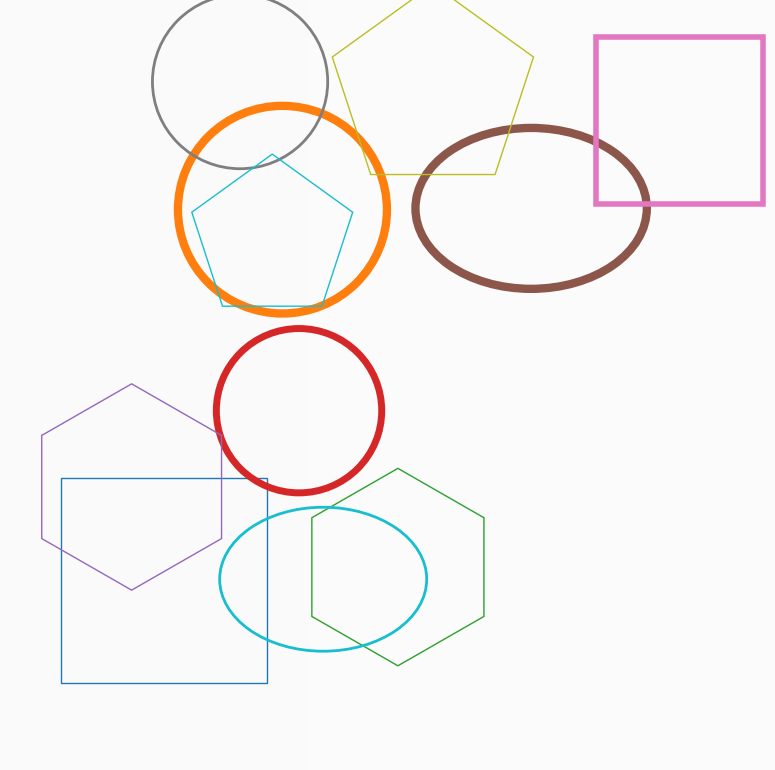[{"shape": "square", "thickness": 0.5, "radius": 0.67, "center": [0.212, 0.246]}, {"shape": "circle", "thickness": 3, "radius": 0.67, "center": [0.364, 0.728]}, {"shape": "hexagon", "thickness": 0.5, "radius": 0.64, "center": [0.513, 0.264]}, {"shape": "circle", "thickness": 2.5, "radius": 0.53, "center": [0.386, 0.467]}, {"shape": "hexagon", "thickness": 0.5, "radius": 0.67, "center": [0.17, 0.368]}, {"shape": "oval", "thickness": 3, "radius": 0.75, "center": [0.685, 0.729]}, {"shape": "square", "thickness": 2, "radius": 0.54, "center": [0.877, 0.843]}, {"shape": "circle", "thickness": 1, "radius": 0.57, "center": [0.31, 0.894]}, {"shape": "pentagon", "thickness": 0.5, "radius": 0.68, "center": [0.559, 0.884]}, {"shape": "oval", "thickness": 1, "radius": 0.67, "center": [0.417, 0.248]}, {"shape": "pentagon", "thickness": 0.5, "radius": 0.55, "center": [0.351, 0.691]}]